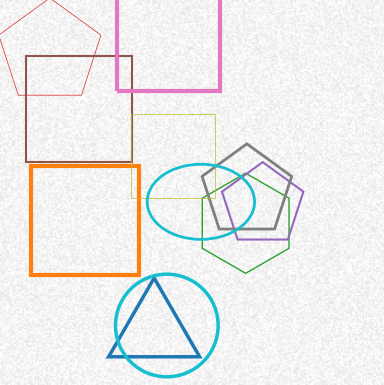[{"shape": "triangle", "thickness": 2.5, "radius": 0.68, "center": [0.4, 0.142]}, {"shape": "square", "thickness": 3, "radius": 0.7, "center": [0.22, 0.428]}, {"shape": "hexagon", "thickness": 1, "radius": 0.65, "center": [0.638, 0.42]}, {"shape": "pentagon", "thickness": 0.5, "radius": 0.7, "center": [0.129, 0.866]}, {"shape": "pentagon", "thickness": 1.5, "radius": 0.56, "center": [0.682, 0.468]}, {"shape": "square", "thickness": 1.5, "radius": 0.69, "center": [0.205, 0.717]}, {"shape": "square", "thickness": 3, "radius": 0.67, "center": [0.437, 0.898]}, {"shape": "pentagon", "thickness": 2, "radius": 0.61, "center": [0.641, 0.504]}, {"shape": "square", "thickness": 0.5, "radius": 0.54, "center": [0.449, 0.594]}, {"shape": "circle", "thickness": 2.5, "radius": 0.67, "center": [0.433, 0.155]}, {"shape": "oval", "thickness": 2, "radius": 0.7, "center": [0.522, 0.476]}]